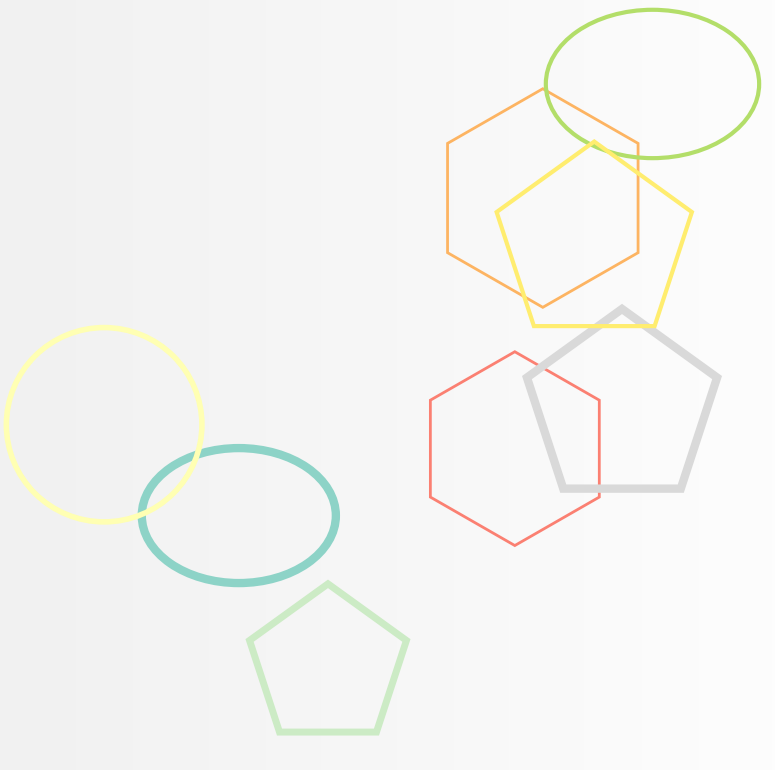[{"shape": "oval", "thickness": 3, "radius": 0.63, "center": [0.308, 0.33]}, {"shape": "circle", "thickness": 2, "radius": 0.63, "center": [0.134, 0.448]}, {"shape": "hexagon", "thickness": 1, "radius": 0.63, "center": [0.664, 0.417]}, {"shape": "hexagon", "thickness": 1, "radius": 0.71, "center": [0.7, 0.743]}, {"shape": "oval", "thickness": 1.5, "radius": 0.69, "center": [0.842, 0.891]}, {"shape": "pentagon", "thickness": 3, "radius": 0.65, "center": [0.803, 0.47]}, {"shape": "pentagon", "thickness": 2.5, "radius": 0.53, "center": [0.423, 0.135]}, {"shape": "pentagon", "thickness": 1.5, "radius": 0.66, "center": [0.767, 0.684]}]